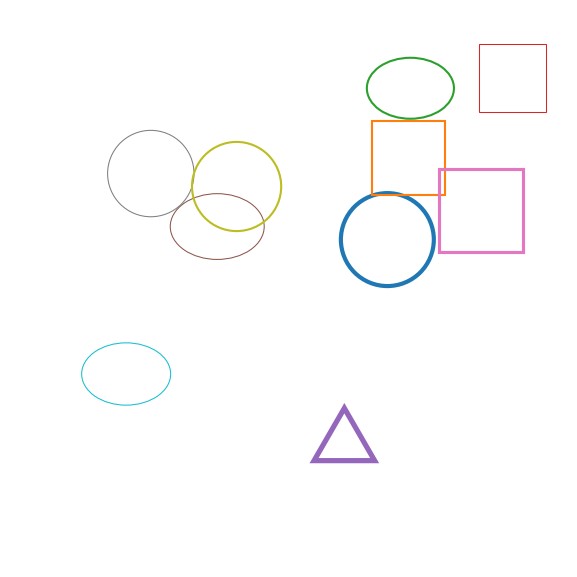[{"shape": "circle", "thickness": 2, "radius": 0.4, "center": [0.671, 0.584]}, {"shape": "square", "thickness": 1, "radius": 0.32, "center": [0.707, 0.725]}, {"shape": "oval", "thickness": 1, "radius": 0.38, "center": [0.711, 0.846]}, {"shape": "square", "thickness": 0.5, "radius": 0.29, "center": [0.888, 0.864]}, {"shape": "triangle", "thickness": 2.5, "radius": 0.3, "center": [0.596, 0.232]}, {"shape": "oval", "thickness": 0.5, "radius": 0.41, "center": [0.376, 0.607]}, {"shape": "square", "thickness": 1.5, "radius": 0.36, "center": [0.833, 0.634]}, {"shape": "circle", "thickness": 0.5, "radius": 0.37, "center": [0.261, 0.699]}, {"shape": "circle", "thickness": 1, "radius": 0.39, "center": [0.41, 0.676]}, {"shape": "oval", "thickness": 0.5, "radius": 0.39, "center": [0.218, 0.352]}]